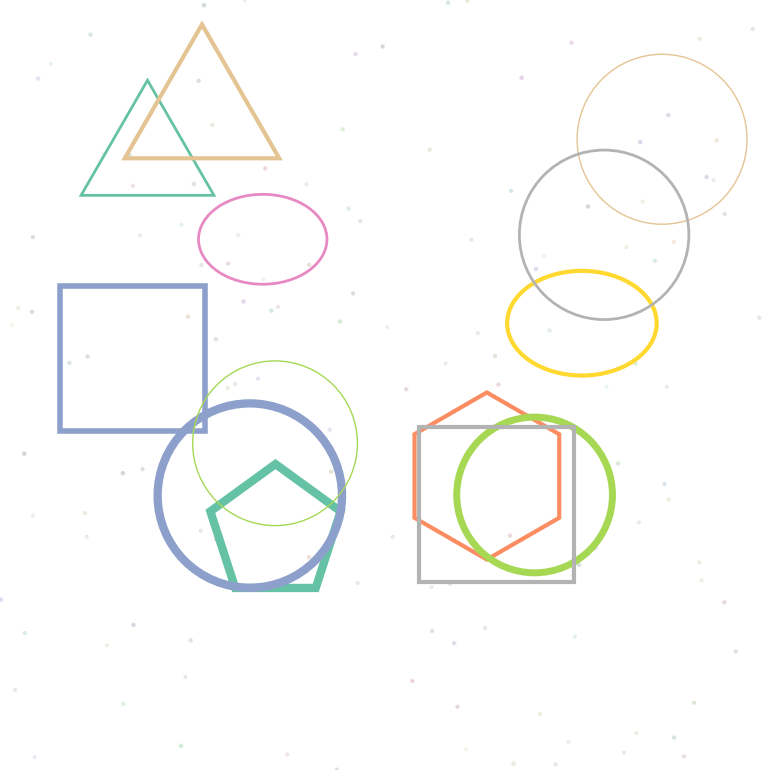[{"shape": "triangle", "thickness": 1, "radius": 0.5, "center": [0.192, 0.796]}, {"shape": "pentagon", "thickness": 3, "radius": 0.44, "center": [0.358, 0.308]}, {"shape": "hexagon", "thickness": 1.5, "radius": 0.54, "center": [0.632, 0.382]}, {"shape": "square", "thickness": 2, "radius": 0.47, "center": [0.173, 0.534]}, {"shape": "circle", "thickness": 3, "radius": 0.6, "center": [0.324, 0.356]}, {"shape": "oval", "thickness": 1, "radius": 0.42, "center": [0.341, 0.689]}, {"shape": "circle", "thickness": 2.5, "radius": 0.51, "center": [0.694, 0.357]}, {"shape": "circle", "thickness": 0.5, "radius": 0.53, "center": [0.357, 0.424]}, {"shape": "oval", "thickness": 1.5, "radius": 0.49, "center": [0.756, 0.58]}, {"shape": "triangle", "thickness": 1.5, "radius": 0.58, "center": [0.262, 0.852]}, {"shape": "circle", "thickness": 0.5, "radius": 0.55, "center": [0.86, 0.819]}, {"shape": "square", "thickness": 1.5, "radius": 0.5, "center": [0.645, 0.345]}, {"shape": "circle", "thickness": 1, "radius": 0.55, "center": [0.785, 0.695]}]